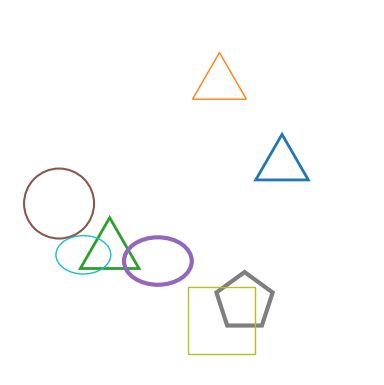[{"shape": "triangle", "thickness": 2, "radius": 0.39, "center": [0.733, 0.572]}, {"shape": "triangle", "thickness": 1, "radius": 0.4, "center": [0.57, 0.783]}, {"shape": "triangle", "thickness": 2, "radius": 0.44, "center": [0.285, 0.347]}, {"shape": "oval", "thickness": 3, "radius": 0.44, "center": [0.41, 0.322]}, {"shape": "circle", "thickness": 1.5, "radius": 0.45, "center": [0.153, 0.471]}, {"shape": "pentagon", "thickness": 3, "radius": 0.38, "center": [0.635, 0.217]}, {"shape": "square", "thickness": 1, "radius": 0.44, "center": [0.575, 0.168]}, {"shape": "oval", "thickness": 1, "radius": 0.36, "center": [0.217, 0.338]}]